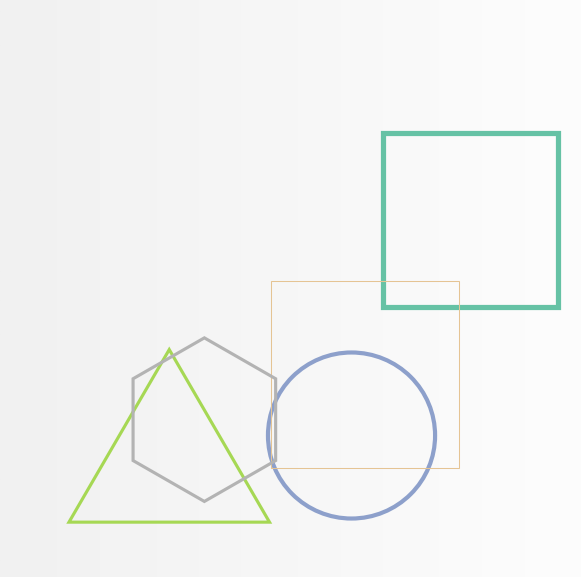[{"shape": "square", "thickness": 2.5, "radius": 0.75, "center": [0.81, 0.619]}, {"shape": "circle", "thickness": 2, "radius": 0.72, "center": [0.605, 0.245]}, {"shape": "triangle", "thickness": 1.5, "radius": 1.0, "center": [0.291, 0.195]}, {"shape": "square", "thickness": 0.5, "radius": 0.81, "center": [0.628, 0.35]}, {"shape": "hexagon", "thickness": 1.5, "radius": 0.71, "center": [0.352, 0.272]}]